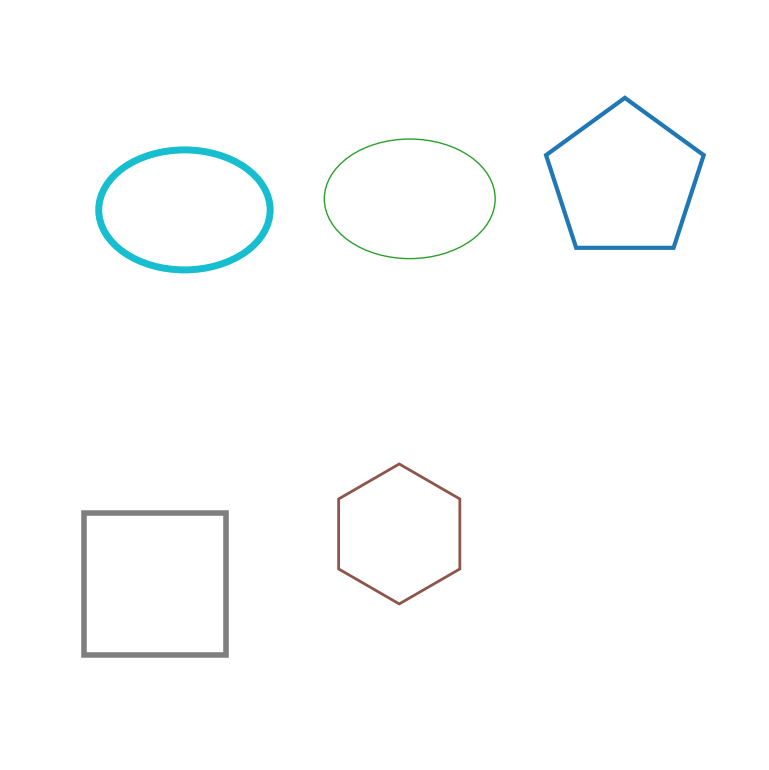[{"shape": "pentagon", "thickness": 1.5, "radius": 0.54, "center": [0.812, 0.765]}, {"shape": "oval", "thickness": 0.5, "radius": 0.55, "center": [0.532, 0.742]}, {"shape": "hexagon", "thickness": 1, "radius": 0.45, "center": [0.518, 0.307]}, {"shape": "square", "thickness": 2, "radius": 0.46, "center": [0.202, 0.241]}, {"shape": "oval", "thickness": 2.5, "radius": 0.56, "center": [0.24, 0.727]}]